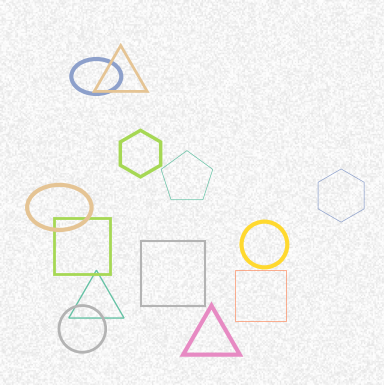[{"shape": "pentagon", "thickness": 0.5, "radius": 0.35, "center": [0.486, 0.538]}, {"shape": "triangle", "thickness": 1, "radius": 0.41, "center": [0.25, 0.215]}, {"shape": "square", "thickness": 0.5, "radius": 0.33, "center": [0.677, 0.234]}, {"shape": "hexagon", "thickness": 0.5, "radius": 0.35, "center": [0.886, 0.492]}, {"shape": "oval", "thickness": 3, "radius": 0.32, "center": [0.25, 0.801]}, {"shape": "triangle", "thickness": 3, "radius": 0.42, "center": [0.549, 0.121]}, {"shape": "square", "thickness": 2, "radius": 0.37, "center": [0.213, 0.361]}, {"shape": "hexagon", "thickness": 2.5, "radius": 0.3, "center": [0.365, 0.601]}, {"shape": "circle", "thickness": 3, "radius": 0.3, "center": [0.687, 0.365]}, {"shape": "triangle", "thickness": 2, "radius": 0.4, "center": [0.314, 0.802]}, {"shape": "oval", "thickness": 3, "radius": 0.42, "center": [0.154, 0.461]}, {"shape": "circle", "thickness": 2, "radius": 0.3, "center": [0.214, 0.146]}, {"shape": "square", "thickness": 1.5, "radius": 0.42, "center": [0.45, 0.289]}]